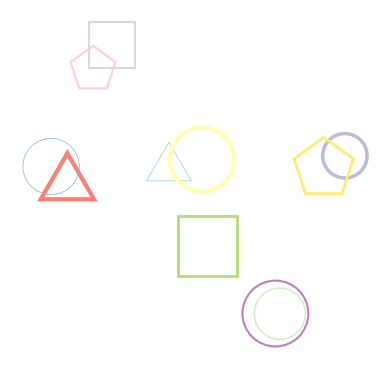[{"shape": "triangle", "thickness": 0.5, "radius": 0.34, "center": [0.439, 0.564]}, {"shape": "circle", "thickness": 3, "radius": 0.42, "center": [0.525, 0.586]}, {"shape": "circle", "thickness": 2.5, "radius": 0.29, "center": [0.896, 0.595]}, {"shape": "triangle", "thickness": 3, "radius": 0.4, "center": [0.175, 0.522]}, {"shape": "circle", "thickness": 0.5, "radius": 0.37, "center": [0.133, 0.568]}, {"shape": "square", "thickness": 2, "radius": 0.39, "center": [0.539, 0.361]}, {"shape": "pentagon", "thickness": 1.5, "radius": 0.31, "center": [0.242, 0.82]}, {"shape": "square", "thickness": 1.5, "radius": 0.3, "center": [0.291, 0.883]}, {"shape": "circle", "thickness": 1.5, "radius": 0.43, "center": [0.715, 0.186]}, {"shape": "circle", "thickness": 1, "radius": 0.33, "center": [0.727, 0.185]}, {"shape": "pentagon", "thickness": 2, "radius": 0.4, "center": [0.841, 0.563]}]